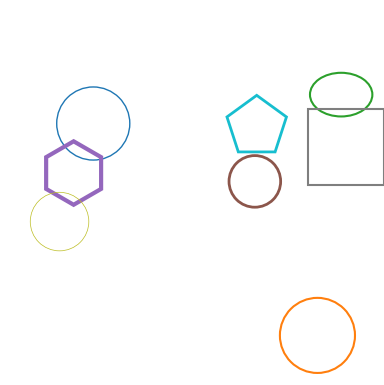[{"shape": "circle", "thickness": 1, "radius": 0.47, "center": [0.242, 0.679]}, {"shape": "circle", "thickness": 1.5, "radius": 0.49, "center": [0.825, 0.129]}, {"shape": "oval", "thickness": 1.5, "radius": 0.41, "center": [0.886, 0.754]}, {"shape": "hexagon", "thickness": 3, "radius": 0.41, "center": [0.191, 0.551]}, {"shape": "circle", "thickness": 2, "radius": 0.34, "center": [0.662, 0.529]}, {"shape": "square", "thickness": 1.5, "radius": 0.49, "center": [0.898, 0.617]}, {"shape": "circle", "thickness": 0.5, "radius": 0.38, "center": [0.155, 0.424]}, {"shape": "pentagon", "thickness": 2, "radius": 0.41, "center": [0.667, 0.671]}]